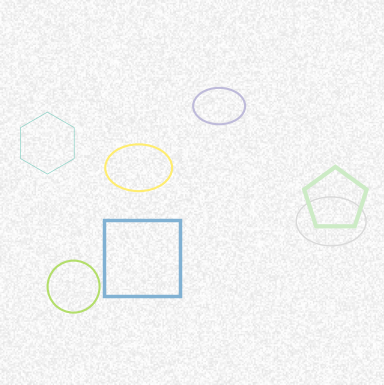[{"shape": "hexagon", "thickness": 0.5, "radius": 0.4, "center": [0.123, 0.628]}, {"shape": "oval", "thickness": 1.5, "radius": 0.34, "center": [0.569, 0.724]}, {"shape": "square", "thickness": 2.5, "radius": 0.49, "center": [0.369, 0.33]}, {"shape": "circle", "thickness": 1.5, "radius": 0.34, "center": [0.191, 0.256]}, {"shape": "oval", "thickness": 1, "radius": 0.45, "center": [0.86, 0.425]}, {"shape": "pentagon", "thickness": 3, "radius": 0.43, "center": [0.871, 0.481]}, {"shape": "oval", "thickness": 1.5, "radius": 0.43, "center": [0.36, 0.564]}]